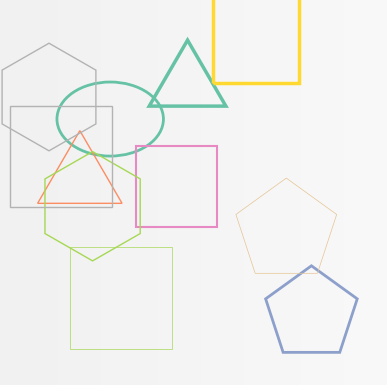[{"shape": "triangle", "thickness": 2.5, "radius": 0.57, "center": [0.484, 0.781]}, {"shape": "oval", "thickness": 2, "radius": 0.69, "center": [0.284, 0.691]}, {"shape": "triangle", "thickness": 1, "radius": 0.63, "center": [0.206, 0.535]}, {"shape": "pentagon", "thickness": 2, "radius": 0.62, "center": [0.804, 0.185]}, {"shape": "square", "thickness": 1.5, "radius": 0.52, "center": [0.456, 0.515]}, {"shape": "hexagon", "thickness": 1, "radius": 0.71, "center": [0.239, 0.464]}, {"shape": "square", "thickness": 0.5, "radius": 0.66, "center": [0.312, 0.227]}, {"shape": "square", "thickness": 2.5, "radius": 0.55, "center": [0.661, 0.895]}, {"shape": "pentagon", "thickness": 0.5, "radius": 0.68, "center": [0.739, 0.401]}, {"shape": "square", "thickness": 1, "radius": 0.66, "center": [0.156, 0.593]}, {"shape": "hexagon", "thickness": 1, "radius": 0.7, "center": [0.126, 0.748]}]